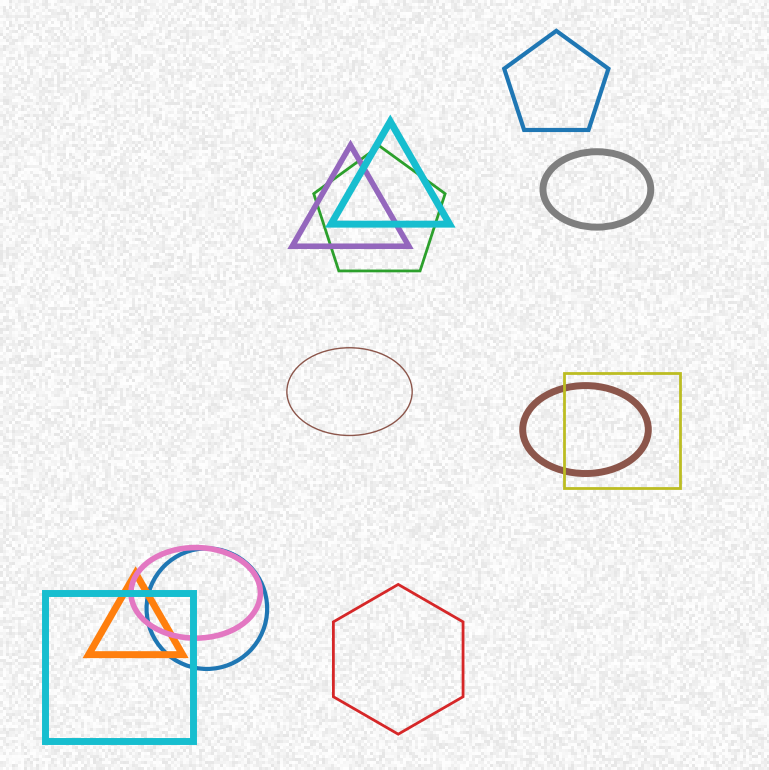[{"shape": "circle", "thickness": 1.5, "radius": 0.39, "center": [0.269, 0.21]}, {"shape": "pentagon", "thickness": 1.5, "radius": 0.36, "center": [0.722, 0.889]}, {"shape": "triangle", "thickness": 2.5, "radius": 0.35, "center": [0.176, 0.185]}, {"shape": "pentagon", "thickness": 1, "radius": 0.45, "center": [0.493, 0.721]}, {"shape": "hexagon", "thickness": 1, "radius": 0.49, "center": [0.517, 0.144]}, {"shape": "triangle", "thickness": 2, "radius": 0.44, "center": [0.455, 0.724]}, {"shape": "oval", "thickness": 0.5, "radius": 0.41, "center": [0.454, 0.491]}, {"shape": "oval", "thickness": 2.5, "radius": 0.41, "center": [0.76, 0.442]}, {"shape": "oval", "thickness": 2, "radius": 0.42, "center": [0.254, 0.23]}, {"shape": "oval", "thickness": 2.5, "radius": 0.35, "center": [0.775, 0.754]}, {"shape": "square", "thickness": 1, "radius": 0.37, "center": [0.808, 0.441]}, {"shape": "square", "thickness": 2.5, "radius": 0.48, "center": [0.155, 0.134]}, {"shape": "triangle", "thickness": 2.5, "radius": 0.44, "center": [0.507, 0.753]}]